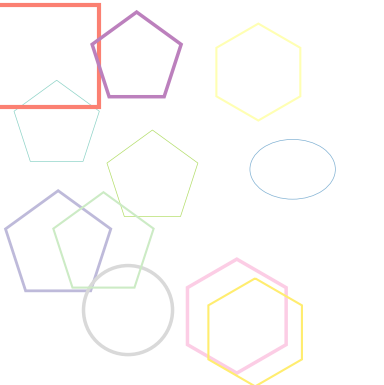[{"shape": "pentagon", "thickness": 0.5, "radius": 0.58, "center": [0.147, 0.675]}, {"shape": "hexagon", "thickness": 1.5, "radius": 0.63, "center": [0.671, 0.813]}, {"shape": "pentagon", "thickness": 2, "radius": 0.72, "center": [0.151, 0.361]}, {"shape": "square", "thickness": 3, "radius": 0.66, "center": [0.125, 0.855]}, {"shape": "oval", "thickness": 0.5, "radius": 0.55, "center": [0.76, 0.56]}, {"shape": "pentagon", "thickness": 0.5, "radius": 0.62, "center": [0.396, 0.538]}, {"shape": "hexagon", "thickness": 2.5, "radius": 0.74, "center": [0.615, 0.179]}, {"shape": "circle", "thickness": 2.5, "radius": 0.58, "center": [0.333, 0.195]}, {"shape": "pentagon", "thickness": 2.5, "radius": 0.61, "center": [0.355, 0.847]}, {"shape": "pentagon", "thickness": 1.5, "radius": 0.68, "center": [0.269, 0.364]}, {"shape": "hexagon", "thickness": 1.5, "radius": 0.7, "center": [0.663, 0.137]}]